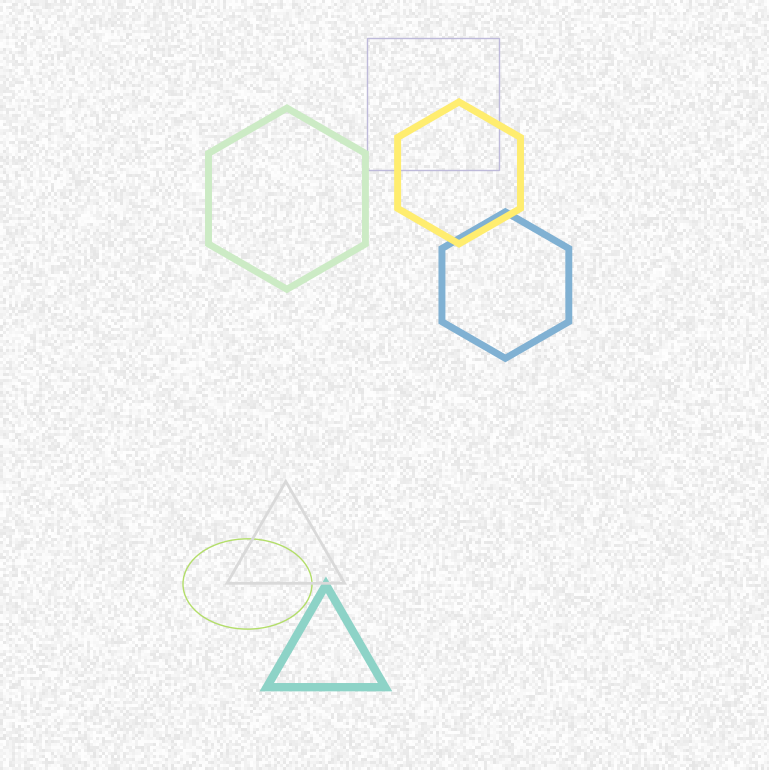[{"shape": "triangle", "thickness": 3, "radius": 0.44, "center": [0.423, 0.152]}, {"shape": "square", "thickness": 0.5, "radius": 0.43, "center": [0.563, 0.865]}, {"shape": "hexagon", "thickness": 2.5, "radius": 0.48, "center": [0.656, 0.63]}, {"shape": "oval", "thickness": 0.5, "radius": 0.42, "center": [0.321, 0.242]}, {"shape": "triangle", "thickness": 1, "radius": 0.44, "center": [0.371, 0.287]}, {"shape": "hexagon", "thickness": 2.5, "radius": 0.59, "center": [0.373, 0.742]}, {"shape": "hexagon", "thickness": 2.5, "radius": 0.46, "center": [0.596, 0.775]}]